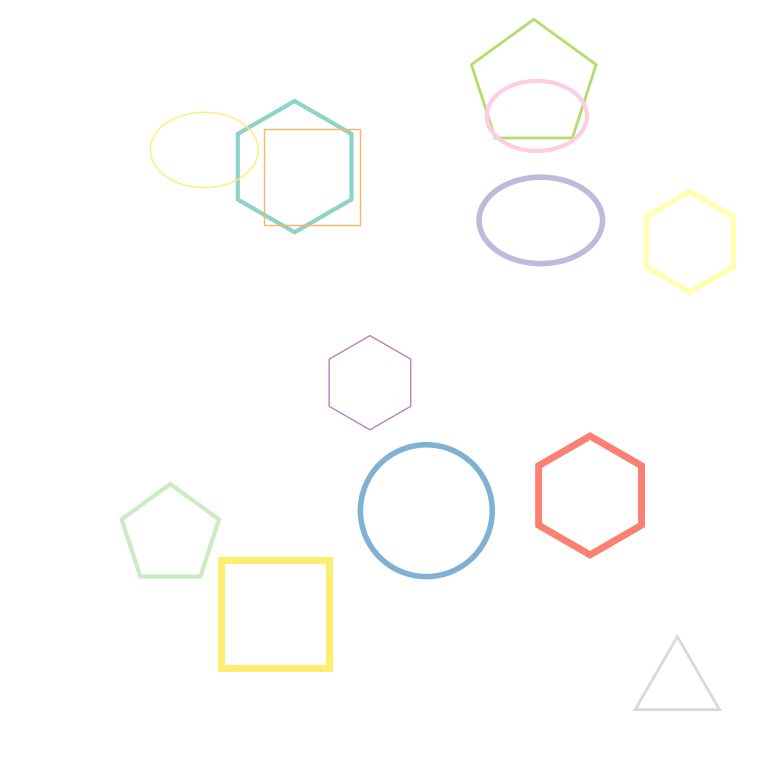[{"shape": "hexagon", "thickness": 1.5, "radius": 0.43, "center": [0.383, 0.784]}, {"shape": "hexagon", "thickness": 2, "radius": 0.33, "center": [0.896, 0.686]}, {"shape": "oval", "thickness": 2, "radius": 0.4, "center": [0.702, 0.714]}, {"shape": "hexagon", "thickness": 2.5, "radius": 0.39, "center": [0.766, 0.357]}, {"shape": "circle", "thickness": 2, "radius": 0.43, "center": [0.554, 0.337]}, {"shape": "square", "thickness": 0.5, "radius": 0.31, "center": [0.405, 0.77]}, {"shape": "pentagon", "thickness": 1, "radius": 0.43, "center": [0.693, 0.89]}, {"shape": "oval", "thickness": 1.5, "radius": 0.33, "center": [0.697, 0.849]}, {"shape": "triangle", "thickness": 1, "radius": 0.32, "center": [0.88, 0.11]}, {"shape": "hexagon", "thickness": 0.5, "radius": 0.31, "center": [0.48, 0.503]}, {"shape": "pentagon", "thickness": 1.5, "radius": 0.33, "center": [0.221, 0.305]}, {"shape": "square", "thickness": 2.5, "radius": 0.35, "center": [0.357, 0.202]}, {"shape": "oval", "thickness": 0.5, "radius": 0.35, "center": [0.265, 0.805]}]